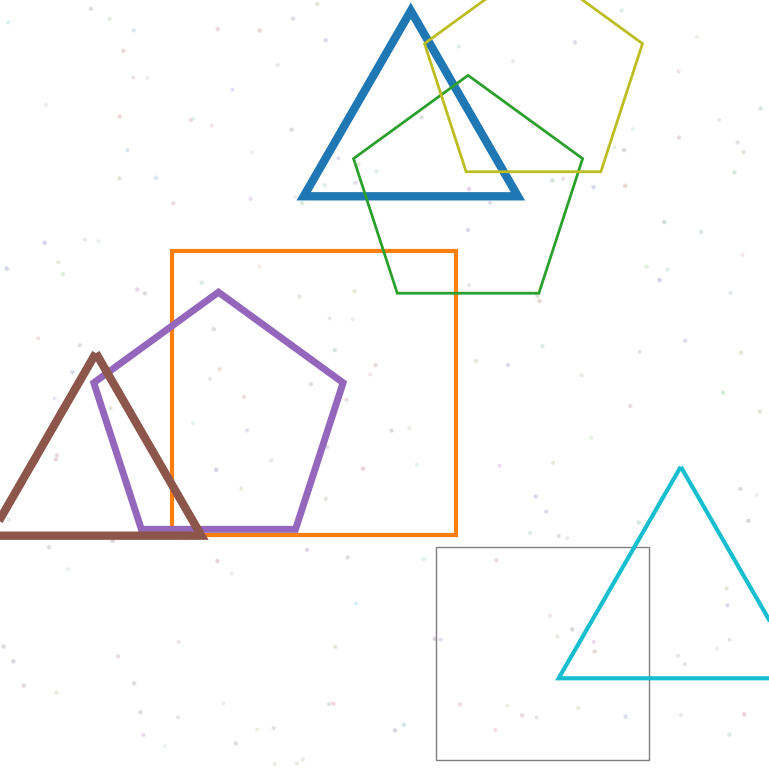[{"shape": "triangle", "thickness": 3, "radius": 0.8, "center": [0.534, 0.825]}, {"shape": "square", "thickness": 1.5, "radius": 0.92, "center": [0.408, 0.49]}, {"shape": "pentagon", "thickness": 1, "radius": 0.78, "center": [0.608, 0.746]}, {"shape": "pentagon", "thickness": 2.5, "radius": 0.85, "center": [0.284, 0.45]}, {"shape": "triangle", "thickness": 3, "radius": 0.79, "center": [0.125, 0.383]}, {"shape": "square", "thickness": 0.5, "radius": 0.69, "center": [0.704, 0.152]}, {"shape": "pentagon", "thickness": 1, "radius": 0.74, "center": [0.693, 0.897]}, {"shape": "triangle", "thickness": 1.5, "radius": 0.92, "center": [0.884, 0.211]}]